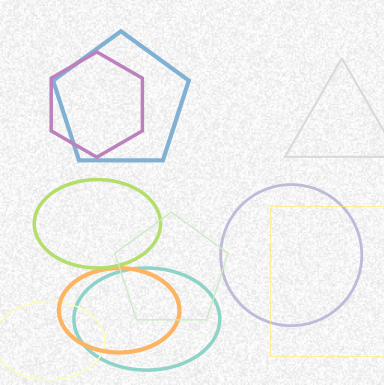[{"shape": "oval", "thickness": 2.5, "radius": 0.95, "center": [0.381, 0.171]}, {"shape": "oval", "thickness": 1, "radius": 0.73, "center": [0.127, 0.115]}, {"shape": "circle", "thickness": 2, "radius": 0.92, "center": [0.756, 0.337]}, {"shape": "pentagon", "thickness": 3, "radius": 0.93, "center": [0.314, 0.733]}, {"shape": "oval", "thickness": 3, "radius": 0.78, "center": [0.31, 0.194]}, {"shape": "oval", "thickness": 2.5, "radius": 0.82, "center": [0.253, 0.419]}, {"shape": "triangle", "thickness": 1.5, "radius": 0.85, "center": [0.888, 0.678]}, {"shape": "hexagon", "thickness": 2.5, "radius": 0.68, "center": [0.251, 0.728]}, {"shape": "pentagon", "thickness": 1, "radius": 0.77, "center": [0.445, 0.294]}, {"shape": "square", "thickness": 0.5, "radius": 0.97, "center": [0.897, 0.269]}]